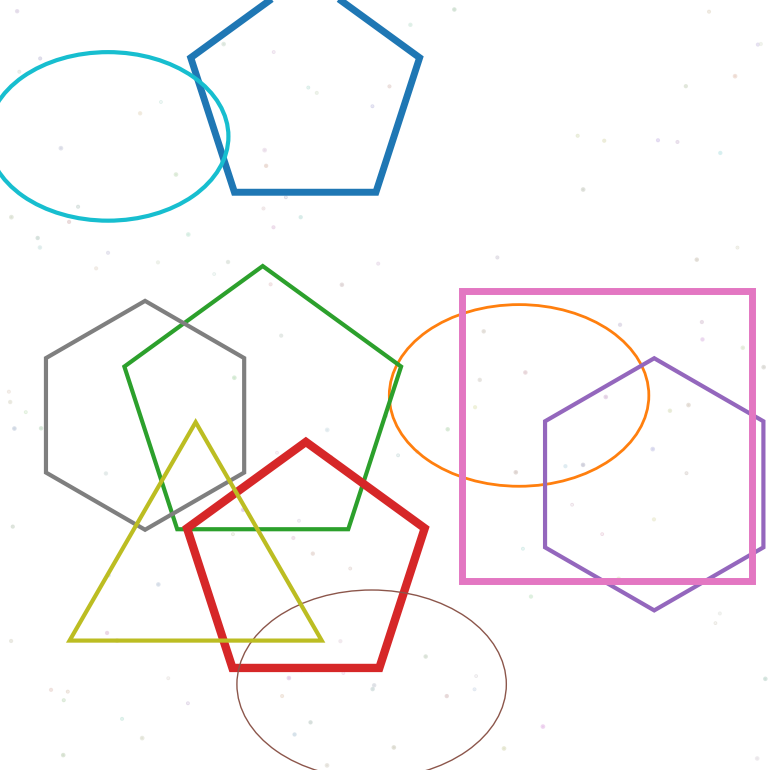[{"shape": "pentagon", "thickness": 2.5, "radius": 0.78, "center": [0.396, 0.877]}, {"shape": "oval", "thickness": 1, "radius": 0.84, "center": [0.674, 0.486]}, {"shape": "pentagon", "thickness": 1.5, "radius": 0.94, "center": [0.341, 0.466]}, {"shape": "pentagon", "thickness": 3, "radius": 0.81, "center": [0.397, 0.264]}, {"shape": "hexagon", "thickness": 1.5, "radius": 0.82, "center": [0.85, 0.371]}, {"shape": "oval", "thickness": 0.5, "radius": 0.87, "center": [0.483, 0.111]}, {"shape": "square", "thickness": 2.5, "radius": 0.94, "center": [0.788, 0.434]}, {"shape": "hexagon", "thickness": 1.5, "radius": 0.74, "center": [0.188, 0.461]}, {"shape": "triangle", "thickness": 1.5, "radius": 0.95, "center": [0.254, 0.263]}, {"shape": "oval", "thickness": 1.5, "radius": 0.78, "center": [0.14, 0.823]}]